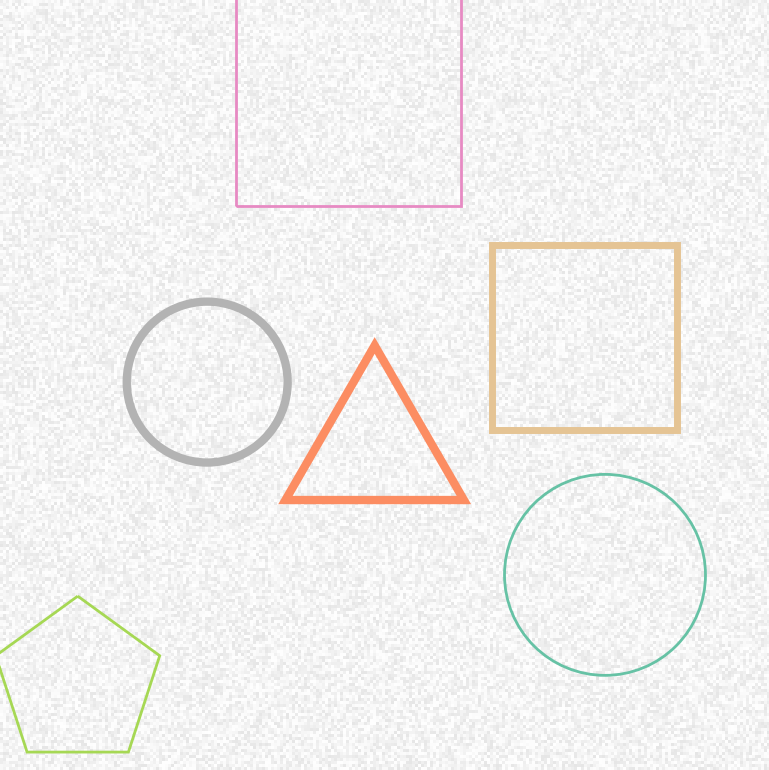[{"shape": "circle", "thickness": 1, "radius": 0.65, "center": [0.786, 0.253]}, {"shape": "triangle", "thickness": 3, "radius": 0.67, "center": [0.487, 0.418]}, {"shape": "square", "thickness": 1, "radius": 0.73, "center": [0.452, 0.879]}, {"shape": "pentagon", "thickness": 1, "radius": 0.56, "center": [0.101, 0.114]}, {"shape": "square", "thickness": 2.5, "radius": 0.6, "center": [0.759, 0.562]}, {"shape": "circle", "thickness": 3, "radius": 0.52, "center": [0.269, 0.504]}]